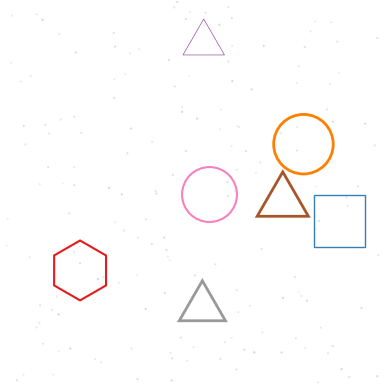[{"shape": "hexagon", "thickness": 1.5, "radius": 0.39, "center": [0.208, 0.298]}, {"shape": "square", "thickness": 1, "radius": 0.33, "center": [0.882, 0.426]}, {"shape": "triangle", "thickness": 0.5, "radius": 0.31, "center": [0.529, 0.888]}, {"shape": "circle", "thickness": 2, "radius": 0.39, "center": [0.788, 0.625]}, {"shape": "triangle", "thickness": 2, "radius": 0.38, "center": [0.735, 0.477]}, {"shape": "circle", "thickness": 1.5, "radius": 0.36, "center": [0.544, 0.495]}, {"shape": "triangle", "thickness": 2, "radius": 0.35, "center": [0.526, 0.201]}]